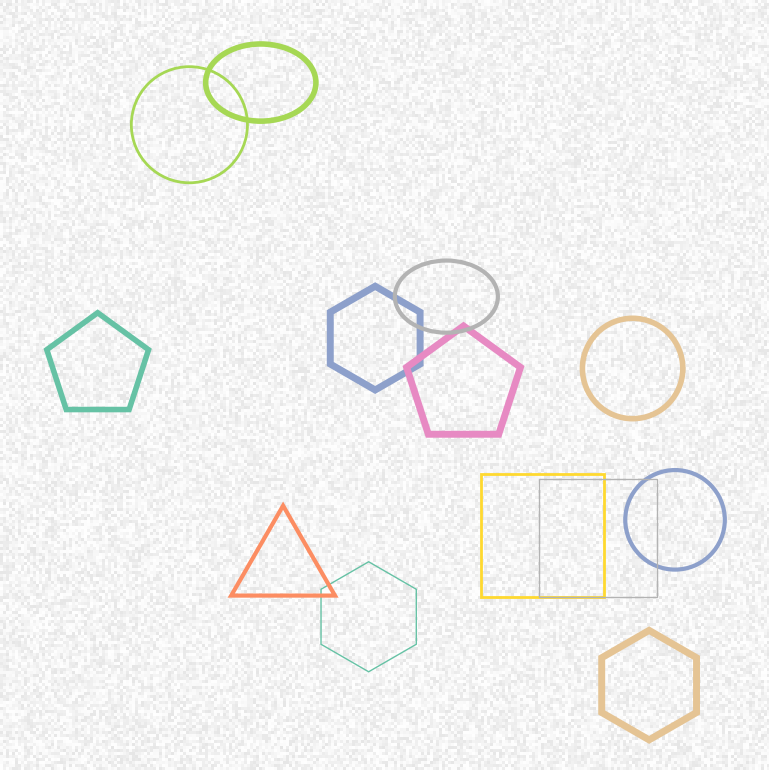[{"shape": "hexagon", "thickness": 0.5, "radius": 0.36, "center": [0.479, 0.199]}, {"shape": "pentagon", "thickness": 2, "radius": 0.35, "center": [0.127, 0.524]}, {"shape": "triangle", "thickness": 1.5, "radius": 0.39, "center": [0.368, 0.265]}, {"shape": "hexagon", "thickness": 2.5, "radius": 0.34, "center": [0.487, 0.561]}, {"shape": "circle", "thickness": 1.5, "radius": 0.32, "center": [0.877, 0.325]}, {"shape": "pentagon", "thickness": 2.5, "radius": 0.39, "center": [0.602, 0.499]}, {"shape": "oval", "thickness": 2, "radius": 0.36, "center": [0.339, 0.893]}, {"shape": "circle", "thickness": 1, "radius": 0.38, "center": [0.246, 0.838]}, {"shape": "square", "thickness": 1, "radius": 0.4, "center": [0.705, 0.304]}, {"shape": "circle", "thickness": 2, "radius": 0.33, "center": [0.822, 0.521]}, {"shape": "hexagon", "thickness": 2.5, "radius": 0.36, "center": [0.843, 0.11]}, {"shape": "square", "thickness": 0.5, "radius": 0.38, "center": [0.776, 0.302]}, {"shape": "oval", "thickness": 1.5, "radius": 0.33, "center": [0.58, 0.615]}]